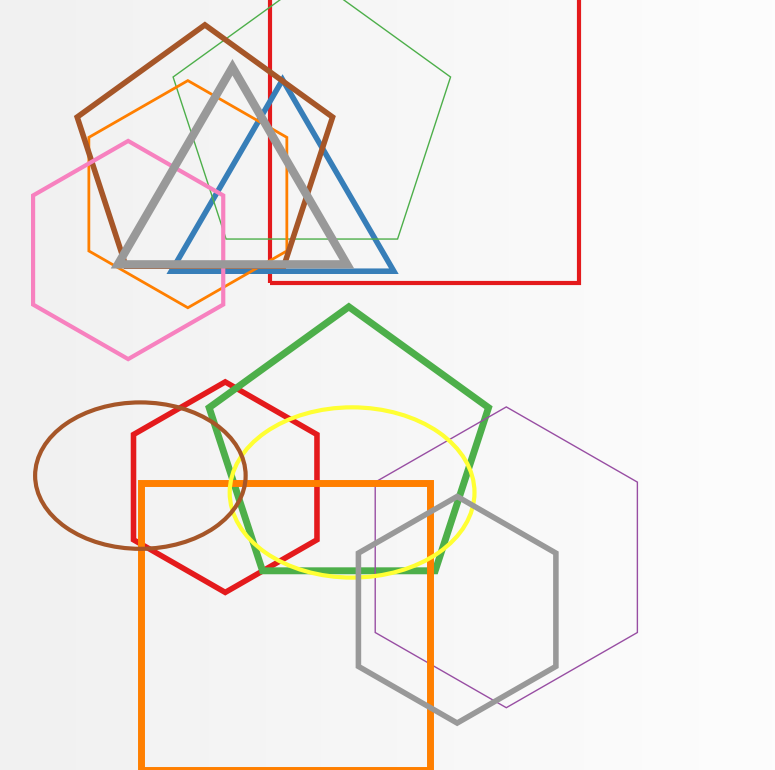[{"shape": "square", "thickness": 1.5, "radius": 1.0, "center": [0.547, 0.832]}, {"shape": "hexagon", "thickness": 2, "radius": 0.68, "center": [0.291, 0.367]}, {"shape": "triangle", "thickness": 2, "radius": 0.83, "center": [0.365, 0.731]}, {"shape": "pentagon", "thickness": 0.5, "radius": 0.94, "center": [0.402, 0.842]}, {"shape": "pentagon", "thickness": 2.5, "radius": 0.95, "center": [0.45, 0.412]}, {"shape": "hexagon", "thickness": 0.5, "radius": 0.98, "center": [0.653, 0.276]}, {"shape": "square", "thickness": 2.5, "radius": 0.93, "center": [0.368, 0.187]}, {"shape": "hexagon", "thickness": 1, "radius": 0.74, "center": [0.242, 0.748]}, {"shape": "oval", "thickness": 1.5, "radius": 0.79, "center": [0.454, 0.36]}, {"shape": "oval", "thickness": 1.5, "radius": 0.68, "center": [0.181, 0.382]}, {"shape": "pentagon", "thickness": 2, "radius": 0.87, "center": [0.264, 0.794]}, {"shape": "hexagon", "thickness": 1.5, "radius": 0.71, "center": [0.165, 0.675]}, {"shape": "hexagon", "thickness": 2, "radius": 0.74, "center": [0.59, 0.208]}, {"shape": "triangle", "thickness": 3, "radius": 0.85, "center": [0.3, 0.742]}]